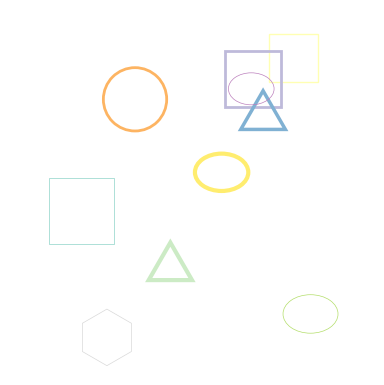[{"shape": "square", "thickness": 0.5, "radius": 0.43, "center": [0.212, 0.452]}, {"shape": "square", "thickness": 1, "radius": 0.32, "center": [0.762, 0.849]}, {"shape": "square", "thickness": 2, "radius": 0.36, "center": [0.658, 0.794]}, {"shape": "triangle", "thickness": 2.5, "radius": 0.33, "center": [0.683, 0.697]}, {"shape": "circle", "thickness": 2, "radius": 0.41, "center": [0.351, 0.742]}, {"shape": "oval", "thickness": 0.5, "radius": 0.36, "center": [0.807, 0.185]}, {"shape": "hexagon", "thickness": 0.5, "radius": 0.37, "center": [0.278, 0.124]}, {"shape": "oval", "thickness": 0.5, "radius": 0.3, "center": [0.653, 0.769]}, {"shape": "triangle", "thickness": 3, "radius": 0.32, "center": [0.442, 0.305]}, {"shape": "oval", "thickness": 3, "radius": 0.35, "center": [0.576, 0.552]}]